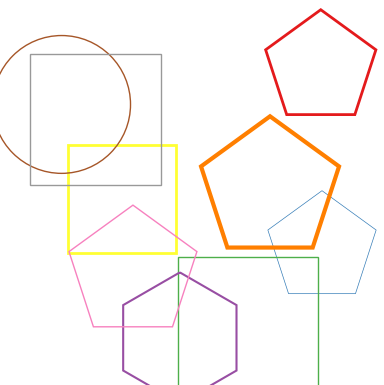[{"shape": "pentagon", "thickness": 2, "radius": 0.75, "center": [0.833, 0.824]}, {"shape": "pentagon", "thickness": 0.5, "radius": 0.74, "center": [0.836, 0.357]}, {"shape": "square", "thickness": 1, "radius": 0.91, "center": [0.644, 0.15]}, {"shape": "hexagon", "thickness": 1.5, "radius": 0.85, "center": [0.467, 0.123]}, {"shape": "pentagon", "thickness": 3, "radius": 0.94, "center": [0.701, 0.509]}, {"shape": "square", "thickness": 2, "radius": 0.7, "center": [0.316, 0.483]}, {"shape": "circle", "thickness": 1, "radius": 0.89, "center": [0.16, 0.729]}, {"shape": "pentagon", "thickness": 1, "radius": 0.87, "center": [0.345, 0.292]}, {"shape": "square", "thickness": 1, "radius": 0.85, "center": [0.249, 0.691]}]